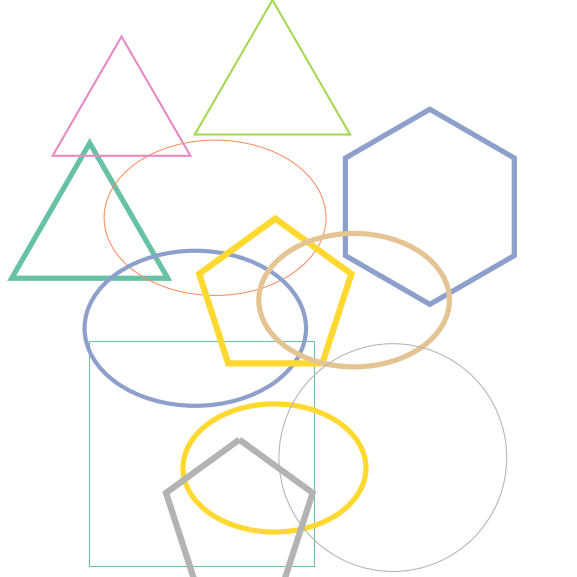[{"shape": "square", "thickness": 0.5, "radius": 0.97, "center": [0.349, 0.214]}, {"shape": "triangle", "thickness": 2.5, "radius": 0.78, "center": [0.155, 0.595]}, {"shape": "oval", "thickness": 0.5, "radius": 0.96, "center": [0.372, 0.622]}, {"shape": "hexagon", "thickness": 2.5, "radius": 0.84, "center": [0.744, 0.641]}, {"shape": "oval", "thickness": 2, "radius": 0.96, "center": [0.338, 0.431]}, {"shape": "triangle", "thickness": 1, "radius": 0.69, "center": [0.21, 0.798]}, {"shape": "triangle", "thickness": 1, "radius": 0.78, "center": [0.472, 0.844]}, {"shape": "pentagon", "thickness": 3, "radius": 0.69, "center": [0.477, 0.482]}, {"shape": "oval", "thickness": 2.5, "radius": 0.79, "center": [0.475, 0.189]}, {"shape": "oval", "thickness": 2.5, "radius": 0.83, "center": [0.613, 0.479]}, {"shape": "pentagon", "thickness": 3, "radius": 0.67, "center": [0.414, 0.104]}, {"shape": "circle", "thickness": 0.5, "radius": 0.99, "center": [0.68, 0.207]}]